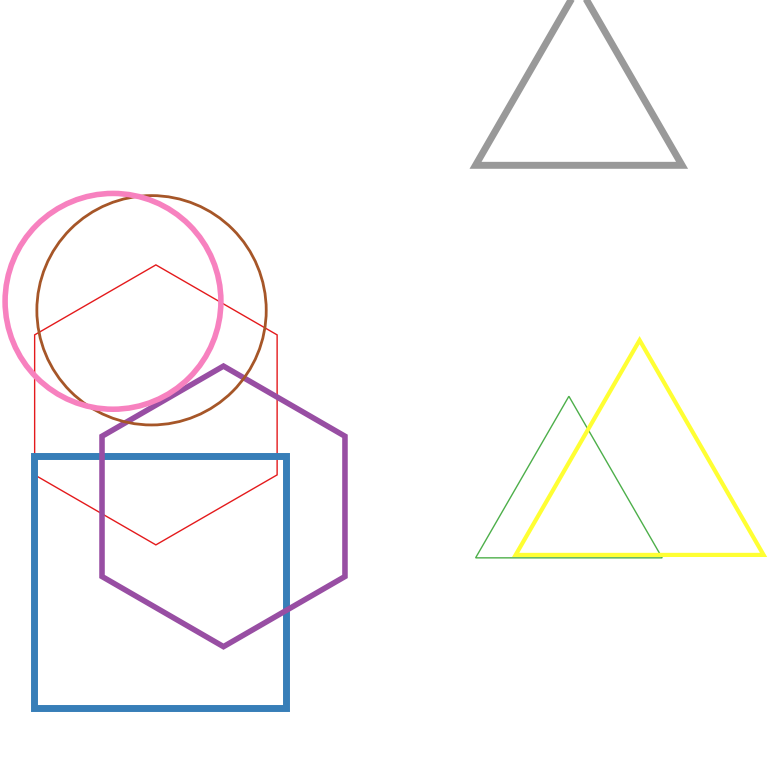[{"shape": "hexagon", "thickness": 0.5, "radius": 0.91, "center": [0.202, 0.474]}, {"shape": "square", "thickness": 2.5, "radius": 0.82, "center": [0.208, 0.244]}, {"shape": "triangle", "thickness": 0.5, "radius": 0.7, "center": [0.739, 0.345]}, {"shape": "hexagon", "thickness": 2, "radius": 0.91, "center": [0.29, 0.342]}, {"shape": "triangle", "thickness": 1.5, "radius": 0.93, "center": [0.831, 0.372]}, {"shape": "circle", "thickness": 1, "radius": 0.74, "center": [0.197, 0.597]}, {"shape": "circle", "thickness": 2, "radius": 0.7, "center": [0.147, 0.609]}, {"shape": "triangle", "thickness": 2.5, "radius": 0.77, "center": [0.752, 0.863]}]